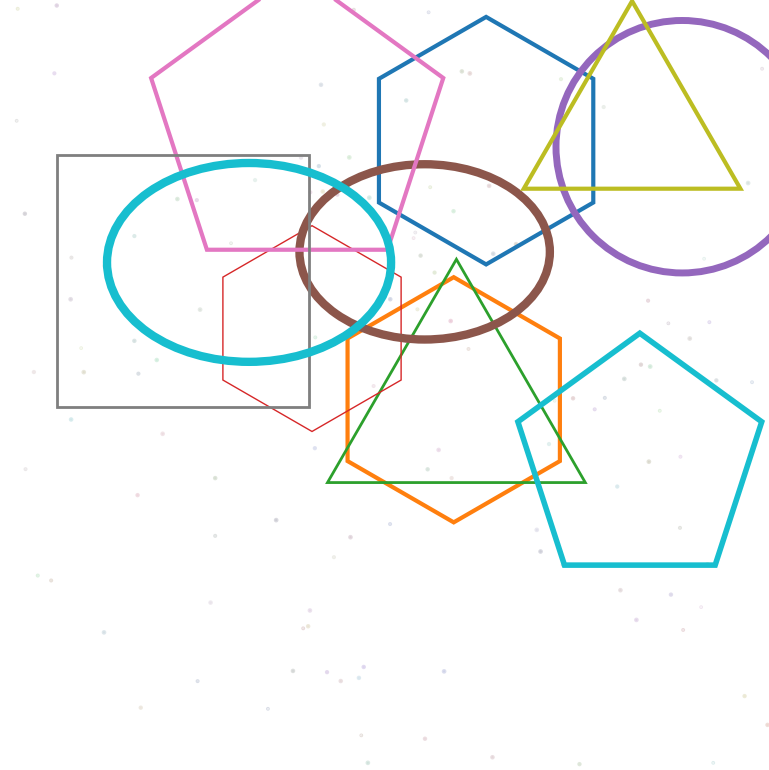[{"shape": "hexagon", "thickness": 1.5, "radius": 0.8, "center": [0.631, 0.817]}, {"shape": "hexagon", "thickness": 1.5, "radius": 0.8, "center": [0.589, 0.481]}, {"shape": "triangle", "thickness": 1, "radius": 0.97, "center": [0.593, 0.47]}, {"shape": "hexagon", "thickness": 0.5, "radius": 0.67, "center": [0.405, 0.573]}, {"shape": "circle", "thickness": 2.5, "radius": 0.82, "center": [0.886, 0.809]}, {"shape": "oval", "thickness": 3, "radius": 0.81, "center": [0.552, 0.673]}, {"shape": "pentagon", "thickness": 1.5, "radius": 1.0, "center": [0.386, 0.837]}, {"shape": "square", "thickness": 1, "radius": 0.82, "center": [0.238, 0.635]}, {"shape": "triangle", "thickness": 1.5, "radius": 0.81, "center": [0.821, 0.836]}, {"shape": "pentagon", "thickness": 2, "radius": 0.83, "center": [0.831, 0.401]}, {"shape": "oval", "thickness": 3, "radius": 0.92, "center": [0.323, 0.659]}]